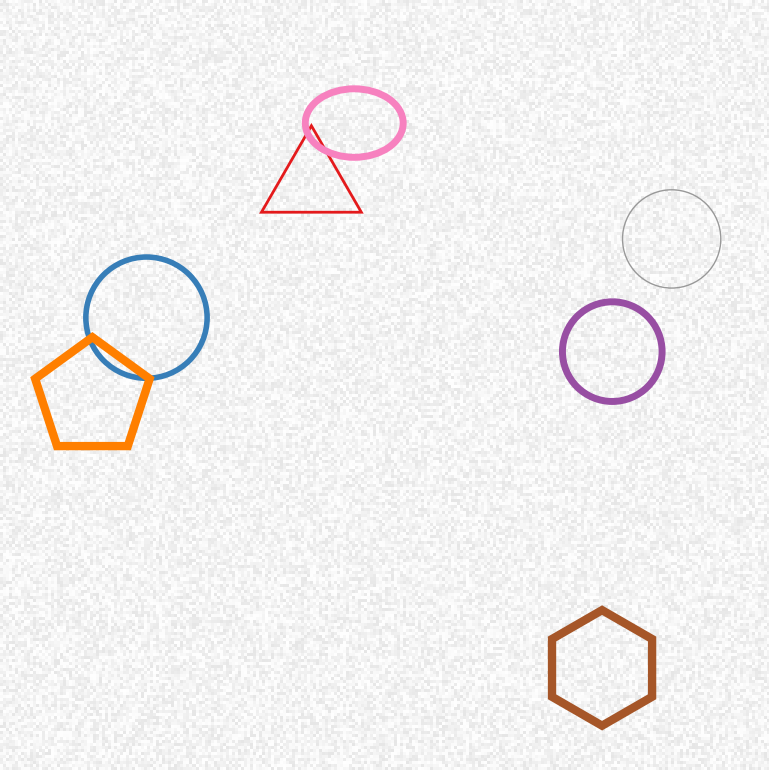[{"shape": "triangle", "thickness": 1, "radius": 0.37, "center": [0.404, 0.762]}, {"shape": "circle", "thickness": 2, "radius": 0.39, "center": [0.19, 0.587]}, {"shape": "circle", "thickness": 2.5, "radius": 0.32, "center": [0.795, 0.543]}, {"shape": "pentagon", "thickness": 3, "radius": 0.39, "center": [0.12, 0.484]}, {"shape": "hexagon", "thickness": 3, "radius": 0.38, "center": [0.782, 0.133]}, {"shape": "oval", "thickness": 2.5, "radius": 0.32, "center": [0.46, 0.84]}, {"shape": "circle", "thickness": 0.5, "radius": 0.32, "center": [0.872, 0.69]}]